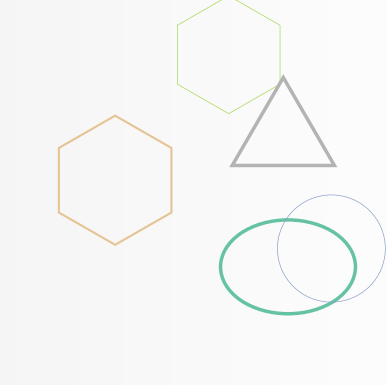[{"shape": "oval", "thickness": 2.5, "radius": 0.87, "center": [0.743, 0.307]}, {"shape": "circle", "thickness": 0.5, "radius": 0.7, "center": [0.855, 0.354]}, {"shape": "hexagon", "thickness": 0.5, "radius": 0.77, "center": [0.59, 0.858]}, {"shape": "hexagon", "thickness": 1.5, "radius": 0.84, "center": [0.297, 0.532]}, {"shape": "triangle", "thickness": 2.5, "radius": 0.76, "center": [0.731, 0.646]}]